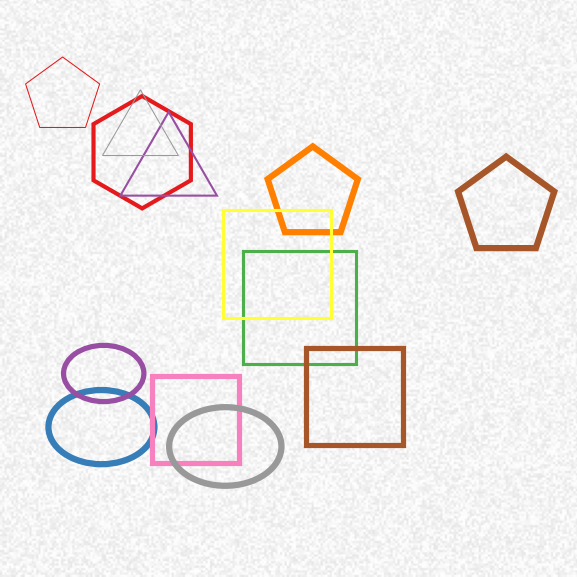[{"shape": "hexagon", "thickness": 2, "radius": 0.49, "center": [0.246, 0.736]}, {"shape": "pentagon", "thickness": 0.5, "radius": 0.34, "center": [0.108, 0.833]}, {"shape": "oval", "thickness": 3, "radius": 0.46, "center": [0.176, 0.26]}, {"shape": "square", "thickness": 1.5, "radius": 0.49, "center": [0.519, 0.466]}, {"shape": "triangle", "thickness": 1, "radius": 0.48, "center": [0.292, 0.709]}, {"shape": "oval", "thickness": 2.5, "radius": 0.35, "center": [0.18, 0.352]}, {"shape": "pentagon", "thickness": 3, "radius": 0.41, "center": [0.542, 0.664]}, {"shape": "square", "thickness": 1.5, "radius": 0.47, "center": [0.48, 0.543]}, {"shape": "pentagon", "thickness": 3, "radius": 0.44, "center": [0.877, 0.64]}, {"shape": "square", "thickness": 2.5, "radius": 0.42, "center": [0.614, 0.312]}, {"shape": "square", "thickness": 2.5, "radius": 0.38, "center": [0.338, 0.273]}, {"shape": "oval", "thickness": 3, "radius": 0.49, "center": [0.39, 0.226]}, {"shape": "triangle", "thickness": 0.5, "radius": 0.38, "center": [0.243, 0.768]}]